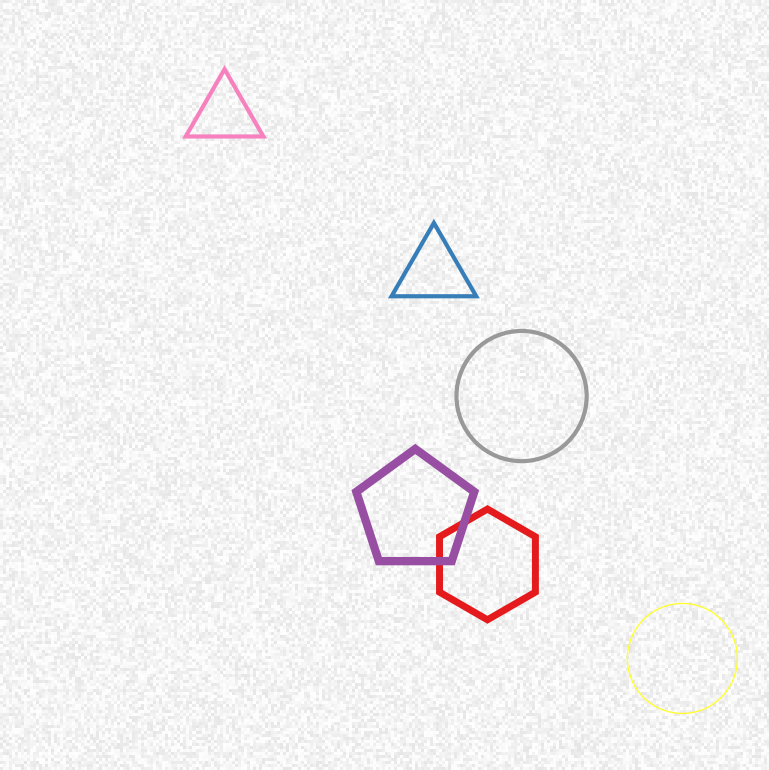[{"shape": "hexagon", "thickness": 2.5, "radius": 0.36, "center": [0.633, 0.267]}, {"shape": "triangle", "thickness": 1.5, "radius": 0.32, "center": [0.564, 0.647]}, {"shape": "pentagon", "thickness": 3, "radius": 0.4, "center": [0.539, 0.336]}, {"shape": "circle", "thickness": 0.5, "radius": 0.36, "center": [0.886, 0.145]}, {"shape": "triangle", "thickness": 1.5, "radius": 0.29, "center": [0.292, 0.852]}, {"shape": "circle", "thickness": 1.5, "radius": 0.42, "center": [0.677, 0.486]}]